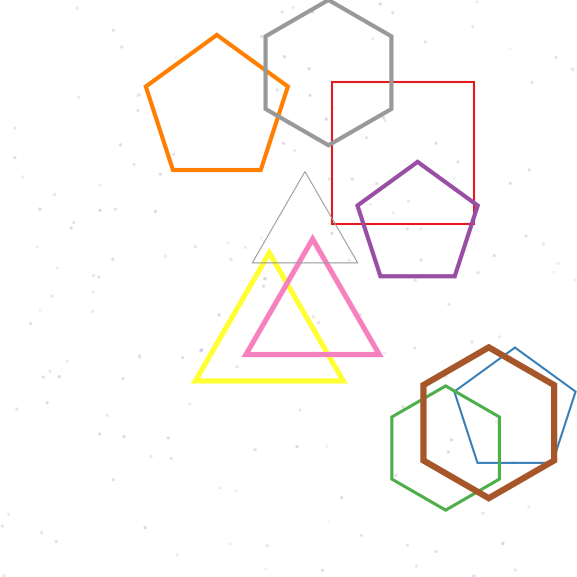[{"shape": "square", "thickness": 1, "radius": 0.61, "center": [0.698, 0.734]}, {"shape": "pentagon", "thickness": 1, "radius": 0.55, "center": [0.892, 0.287]}, {"shape": "hexagon", "thickness": 1.5, "radius": 0.54, "center": [0.772, 0.223]}, {"shape": "pentagon", "thickness": 2, "radius": 0.55, "center": [0.723, 0.609]}, {"shape": "pentagon", "thickness": 2, "radius": 0.65, "center": [0.375, 0.809]}, {"shape": "triangle", "thickness": 2.5, "radius": 0.74, "center": [0.466, 0.413]}, {"shape": "hexagon", "thickness": 3, "radius": 0.65, "center": [0.846, 0.267]}, {"shape": "triangle", "thickness": 2.5, "radius": 0.67, "center": [0.541, 0.452]}, {"shape": "triangle", "thickness": 0.5, "radius": 0.53, "center": [0.528, 0.597]}, {"shape": "hexagon", "thickness": 2, "radius": 0.63, "center": [0.569, 0.873]}]